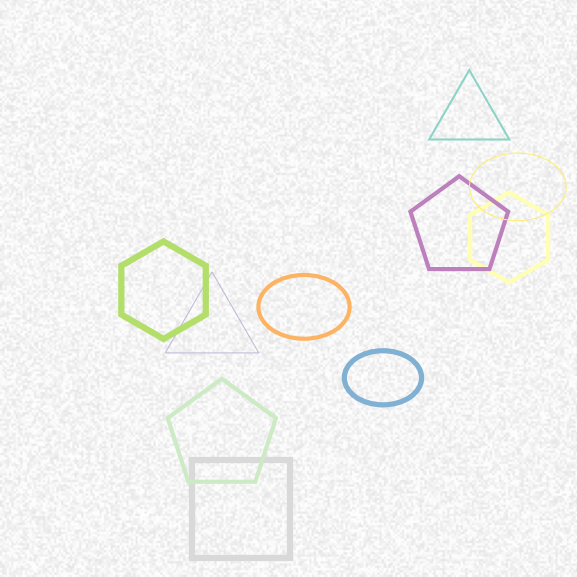[{"shape": "triangle", "thickness": 1, "radius": 0.4, "center": [0.813, 0.798]}, {"shape": "hexagon", "thickness": 2, "radius": 0.39, "center": [0.882, 0.588]}, {"shape": "triangle", "thickness": 0.5, "radius": 0.47, "center": [0.367, 0.435]}, {"shape": "oval", "thickness": 2.5, "radius": 0.33, "center": [0.663, 0.345]}, {"shape": "oval", "thickness": 2, "radius": 0.39, "center": [0.526, 0.468]}, {"shape": "hexagon", "thickness": 3, "radius": 0.42, "center": [0.283, 0.497]}, {"shape": "square", "thickness": 3, "radius": 0.43, "center": [0.417, 0.118]}, {"shape": "pentagon", "thickness": 2, "radius": 0.44, "center": [0.795, 0.605]}, {"shape": "pentagon", "thickness": 2, "radius": 0.49, "center": [0.384, 0.245]}, {"shape": "oval", "thickness": 0.5, "radius": 0.42, "center": [0.897, 0.676]}]